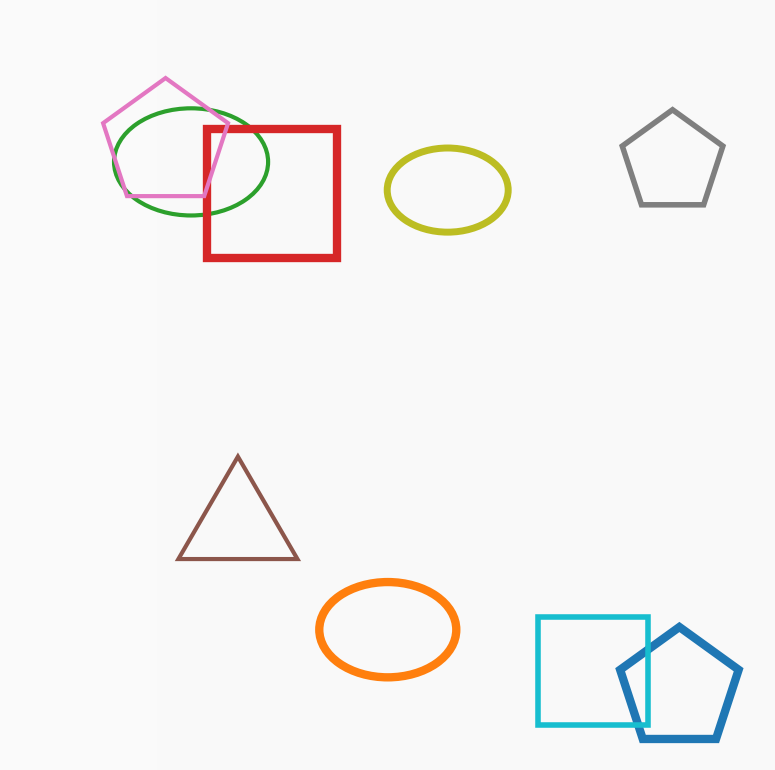[{"shape": "pentagon", "thickness": 3, "radius": 0.4, "center": [0.877, 0.105]}, {"shape": "oval", "thickness": 3, "radius": 0.44, "center": [0.5, 0.182]}, {"shape": "oval", "thickness": 1.5, "radius": 0.5, "center": [0.247, 0.79]}, {"shape": "square", "thickness": 3, "radius": 0.42, "center": [0.351, 0.749]}, {"shape": "triangle", "thickness": 1.5, "radius": 0.44, "center": [0.307, 0.318]}, {"shape": "pentagon", "thickness": 1.5, "radius": 0.42, "center": [0.214, 0.814]}, {"shape": "pentagon", "thickness": 2, "radius": 0.34, "center": [0.868, 0.789]}, {"shape": "oval", "thickness": 2.5, "radius": 0.39, "center": [0.578, 0.753]}, {"shape": "square", "thickness": 2, "radius": 0.35, "center": [0.765, 0.129]}]